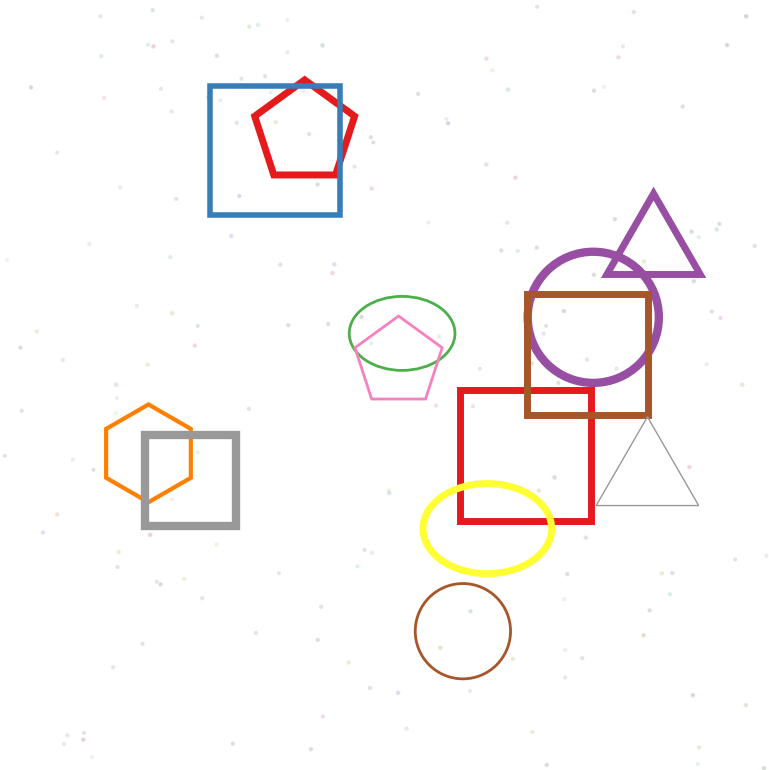[{"shape": "square", "thickness": 2.5, "radius": 0.43, "center": [0.682, 0.408]}, {"shape": "pentagon", "thickness": 2.5, "radius": 0.34, "center": [0.396, 0.828]}, {"shape": "square", "thickness": 2, "radius": 0.42, "center": [0.358, 0.805]}, {"shape": "oval", "thickness": 1, "radius": 0.34, "center": [0.522, 0.567]}, {"shape": "triangle", "thickness": 2.5, "radius": 0.35, "center": [0.849, 0.679]}, {"shape": "circle", "thickness": 3, "radius": 0.43, "center": [0.77, 0.588]}, {"shape": "hexagon", "thickness": 1.5, "radius": 0.32, "center": [0.193, 0.411]}, {"shape": "oval", "thickness": 2.5, "radius": 0.42, "center": [0.633, 0.313]}, {"shape": "circle", "thickness": 1, "radius": 0.31, "center": [0.601, 0.18]}, {"shape": "square", "thickness": 2.5, "radius": 0.39, "center": [0.762, 0.539]}, {"shape": "pentagon", "thickness": 1, "radius": 0.3, "center": [0.518, 0.53]}, {"shape": "square", "thickness": 3, "radius": 0.29, "center": [0.247, 0.376]}, {"shape": "triangle", "thickness": 0.5, "radius": 0.38, "center": [0.841, 0.382]}]